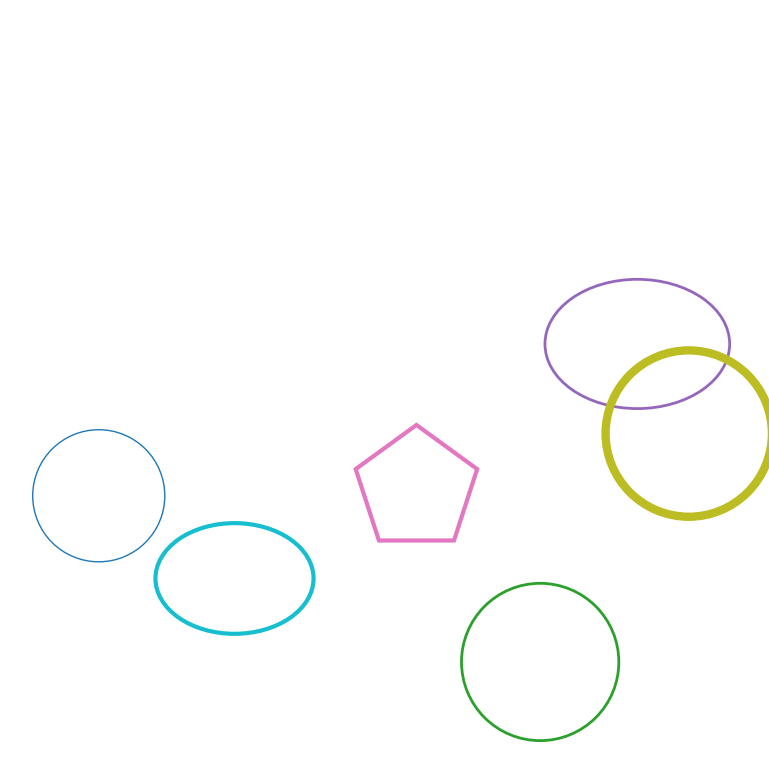[{"shape": "circle", "thickness": 0.5, "radius": 0.43, "center": [0.128, 0.356]}, {"shape": "circle", "thickness": 1, "radius": 0.51, "center": [0.702, 0.14]}, {"shape": "oval", "thickness": 1, "radius": 0.6, "center": [0.828, 0.553]}, {"shape": "pentagon", "thickness": 1.5, "radius": 0.41, "center": [0.541, 0.365]}, {"shape": "circle", "thickness": 3, "radius": 0.54, "center": [0.894, 0.437]}, {"shape": "oval", "thickness": 1.5, "radius": 0.51, "center": [0.305, 0.249]}]